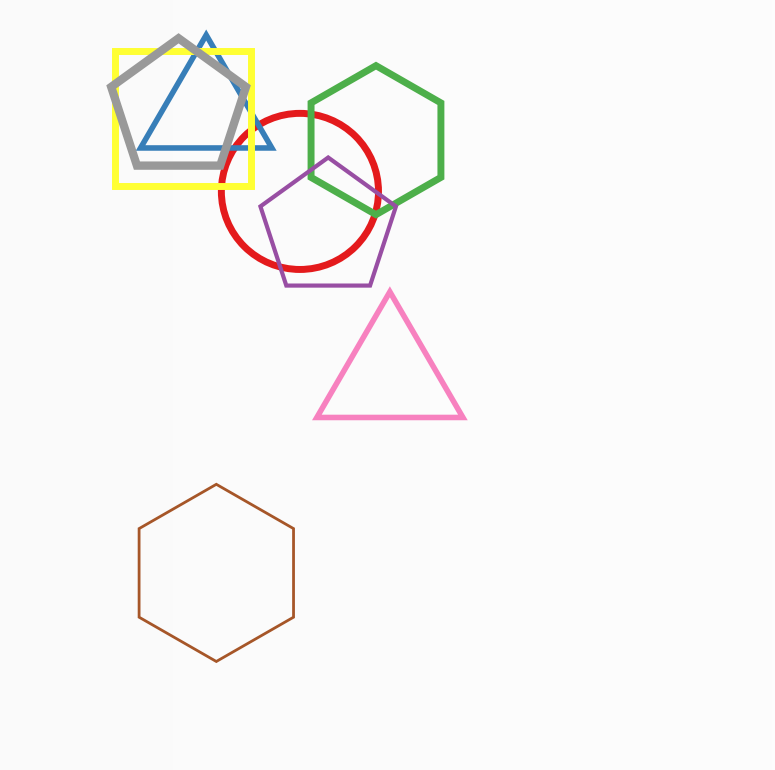[{"shape": "circle", "thickness": 2.5, "radius": 0.51, "center": [0.387, 0.751]}, {"shape": "triangle", "thickness": 2, "radius": 0.49, "center": [0.266, 0.857]}, {"shape": "hexagon", "thickness": 2.5, "radius": 0.48, "center": [0.485, 0.818]}, {"shape": "pentagon", "thickness": 1.5, "radius": 0.46, "center": [0.423, 0.704]}, {"shape": "square", "thickness": 2.5, "radius": 0.44, "center": [0.236, 0.846]}, {"shape": "hexagon", "thickness": 1, "radius": 0.58, "center": [0.279, 0.256]}, {"shape": "triangle", "thickness": 2, "radius": 0.54, "center": [0.503, 0.512]}, {"shape": "pentagon", "thickness": 3, "radius": 0.46, "center": [0.23, 0.859]}]